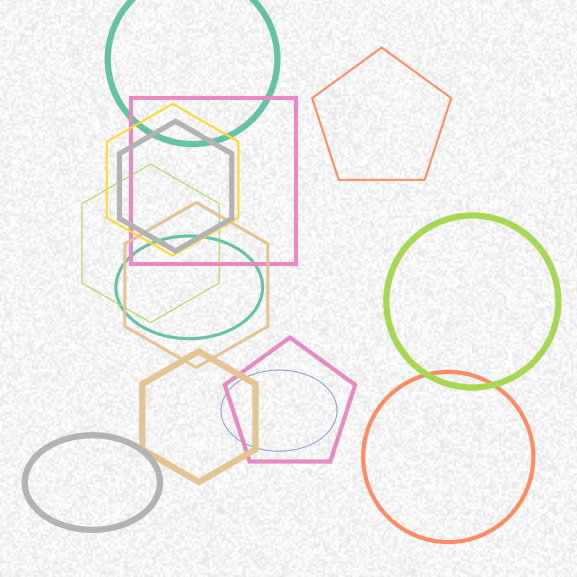[{"shape": "oval", "thickness": 1.5, "radius": 0.64, "center": [0.328, 0.502]}, {"shape": "circle", "thickness": 3, "radius": 0.73, "center": [0.333, 0.897]}, {"shape": "pentagon", "thickness": 1, "radius": 0.63, "center": [0.661, 0.79]}, {"shape": "circle", "thickness": 2, "radius": 0.74, "center": [0.776, 0.208]}, {"shape": "oval", "thickness": 0.5, "radius": 0.5, "center": [0.483, 0.288]}, {"shape": "pentagon", "thickness": 2, "radius": 0.59, "center": [0.502, 0.296]}, {"shape": "square", "thickness": 2, "radius": 0.72, "center": [0.37, 0.685]}, {"shape": "hexagon", "thickness": 0.5, "radius": 0.69, "center": [0.261, 0.578]}, {"shape": "circle", "thickness": 3, "radius": 0.74, "center": [0.818, 0.477]}, {"shape": "hexagon", "thickness": 1, "radius": 0.66, "center": [0.299, 0.688]}, {"shape": "hexagon", "thickness": 3, "radius": 0.57, "center": [0.344, 0.277]}, {"shape": "hexagon", "thickness": 1.5, "radius": 0.71, "center": [0.34, 0.506]}, {"shape": "hexagon", "thickness": 2.5, "radius": 0.56, "center": [0.304, 0.677]}, {"shape": "oval", "thickness": 3, "radius": 0.59, "center": [0.16, 0.164]}]